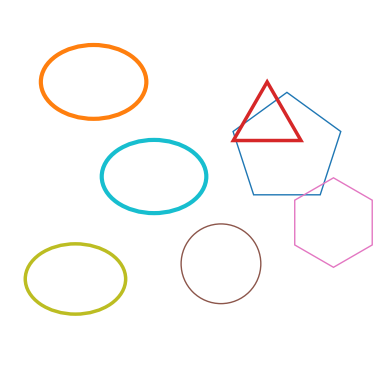[{"shape": "pentagon", "thickness": 1, "radius": 0.74, "center": [0.745, 0.613]}, {"shape": "oval", "thickness": 3, "radius": 0.69, "center": [0.243, 0.787]}, {"shape": "triangle", "thickness": 2.5, "radius": 0.51, "center": [0.694, 0.686]}, {"shape": "circle", "thickness": 1, "radius": 0.52, "center": [0.574, 0.315]}, {"shape": "hexagon", "thickness": 1, "radius": 0.58, "center": [0.866, 0.422]}, {"shape": "oval", "thickness": 2.5, "radius": 0.65, "center": [0.196, 0.275]}, {"shape": "oval", "thickness": 3, "radius": 0.68, "center": [0.4, 0.542]}]